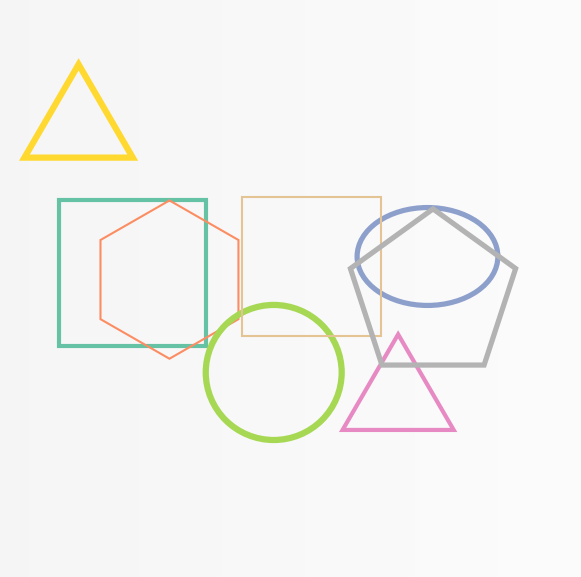[{"shape": "square", "thickness": 2, "radius": 0.63, "center": [0.228, 0.527]}, {"shape": "hexagon", "thickness": 1, "radius": 0.69, "center": [0.292, 0.515]}, {"shape": "oval", "thickness": 2.5, "radius": 0.61, "center": [0.735, 0.555]}, {"shape": "triangle", "thickness": 2, "radius": 0.55, "center": [0.685, 0.31]}, {"shape": "circle", "thickness": 3, "radius": 0.58, "center": [0.471, 0.354]}, {"shape": "triangle", "thickness": 3, "radius": 0.54, "center": [0.135, 0.78]}, {"shape": "square", "thickness": 1, "radius": 0.6, "center": [0.536, 0.537]}, {"shape": "pentagon", "thickness": 2.5, "radius": 0.75, "center": [0.745, 0.488]}]